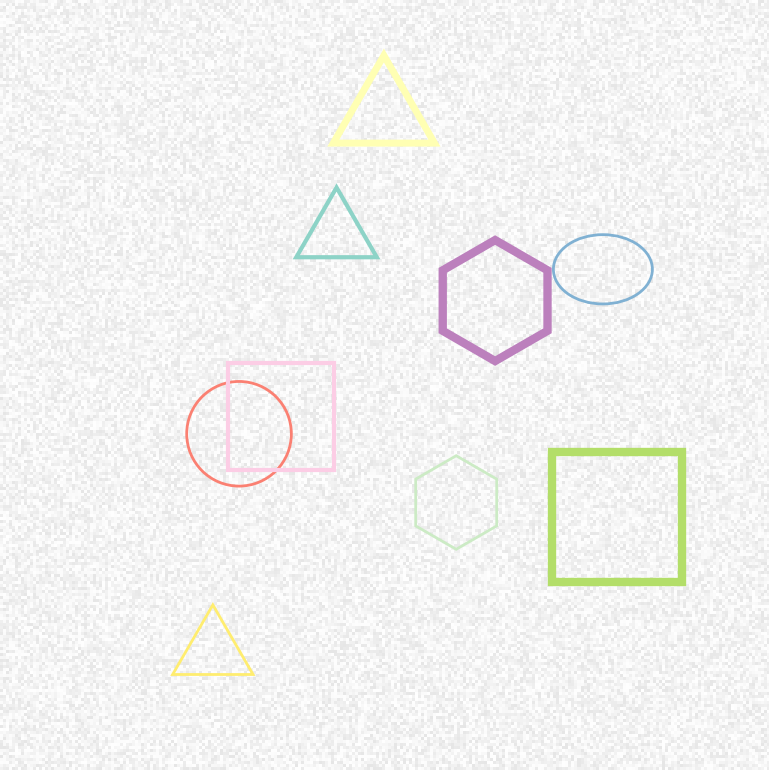[{"shape": "triangle", "thickness": 1.5, "radius": 0.3, "center": [0.437, 0.696]}, {"shape": "triangle", "thickness": 2.5, "radius": 0.38, "center": [0.499, 0.852]}, {"shape": "circle", "thickness": 1, "radius": 0.34, "center": [0.31, 0.437]}, {"shape": "oval", "thickness": 1, "radius": 0.32, "center": [0.783, 0.65]}, {"shape": "square", "thickness": 3, "radius": 0.42, "center": [0.801, 0.328]}, {"shape": "square", "thickness": 1.5, "radius": 0.34, "center": [0.365, 0.459]}, {"shape": "hexagon", "thickness": 3, "radius": 0.39, "center": [0.643, 0.61]}, {"shape": "hexagon", "thickness": 1, "radius": 0.3, "center": [0.592, 0.347]}, {"shape": "triangle", "thickness": 1, "radius": 0.3, "center": [0.276, 0.154]}]